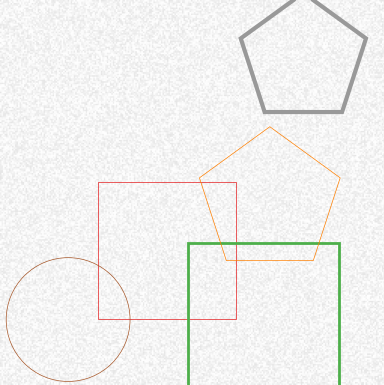[{"shape": "square", "thickness": 0.5, "radius": 0.89, "center": [0.434, 0.35]}, {"shape": "square", "thickness": 2, "radius": 0.99, "center": [0.684, 0.172]}, {"shape": "pentagon", "thickness": 0.5, "radius": 0.96, "center": [0.701, 0.479]}, {"shape": "circle", "thickness": 0.5, "radius": 0.8, "center": [0.177, 0.17]}, {"shape": "pentagon", "thickness": 3, "radius": 0.86, "center": [0.788, 0.847]}]